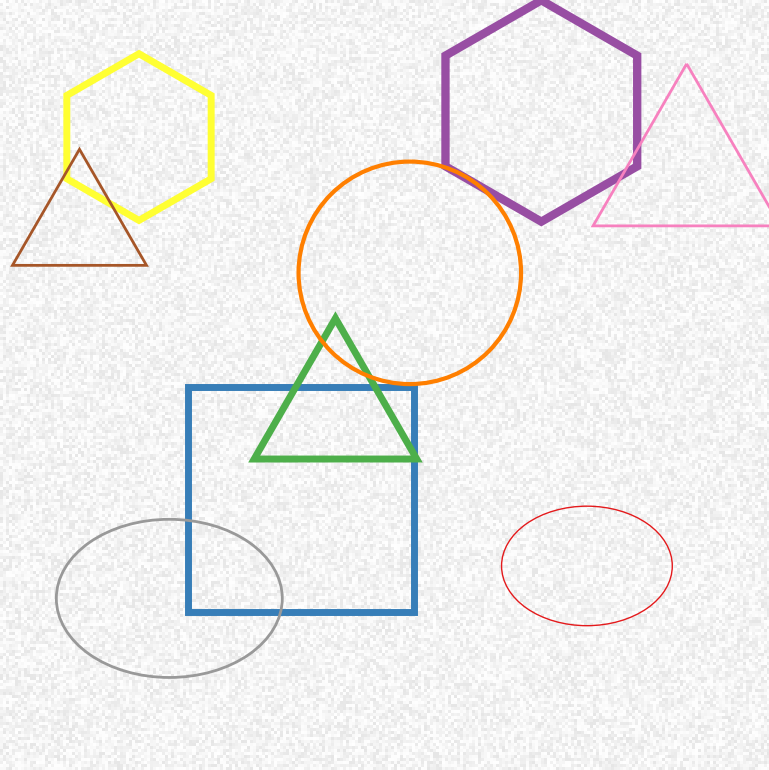[{"shape": "oval", "thickness": 0.5, "radius": 0.55, "center": [0.762, 0.265]}, {"shape": "square", "thickness": 2.5, "radius": 0.73, "center": [0.391, 0.351]}, {"shape": "triangle", "thickness": 2.5, "radius": 0.61, "center": [0.436, 0.465]}, {"shape": "hexagon", "thickness": 3, "radius": 0.72, "center": [0.703, 0.856]}, {"shape": "circle", "thickness": 1.5, "radius": 0.72, "center": [0.532, 0.646]}, {"shape": "hexagon", "thickness": 2.5, "radius": 0.54, "center": [0.181, 0.822]}, {"shape": "triangle", "thickness": 1, "radius": 0.5, "center": [0.103, 0.706]}, {"shape": "triangle", "thickness": 1, "radius": 0.7, "center": [0.892, 0.777]}, {"shape": "oval", "thickness": 1, "radius": 0.73, "center": [0.22, 0.223]}]